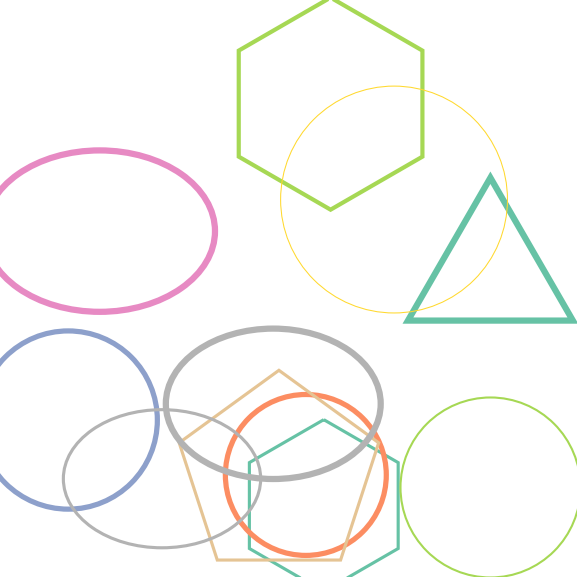[{"shape": "triangle", "thickness": 3, "radius": 0.82, "center": [0.849, 0.526]}, {"shape": "hexagon", "thickness": 1.5, "radius": 0.74, "center": [0.561, 0.124]}, {"shape": "circle", "thickness": 2.5, "radius": 0.7, "center": [0.53, 0.177]}, {"shape": "circle", "thickness": 2.5, "radius": 0.77, "center": [0.118, 0.272]}, {"shape": "oval", "thickness": 3, "radius": 1.0, "center": [0.173, 0.599]}, {"shape": "hexagon", "thickness": 2, "radius": 0.92, "center": [0.572, 0.82]}, {"shape": "circle", "thickness": 1, "radius": 0.78, "center": [0.849, 0.155]}, {"shape": "circle", "thickness": 0.5, "radius": 0.98, "center": [0.682, 0.654]}, {"shape": "pentagon", "thickness": 1.5, "radius": 0.91, "center": [0.483, 0.176]}, {"shape": "oval", "thickness": 1.5, "radius": 0.85, "center": [0.281, 0.17]}, {"shape": "oval", "thickness": 3, "radius": 0.93, "center": [0.473, 0.3]}]